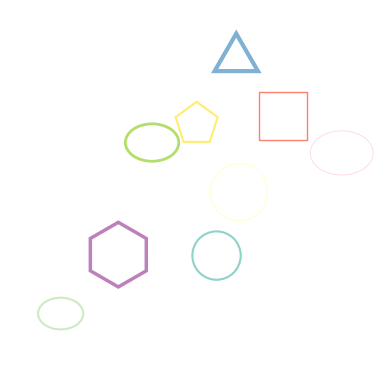[{"shape": "circle", "thickness": 1.5, "radius": 0.31, "center": [0.562, 0.336]}, {"shape": "circle", "thickness": 0.5, "radius": 0.37, "center": [0.621, 0.501]}, {"shape": "square", "thickness": 1, "radius": 0.31, "center": [0.735, 0.699]}, {"shape": "triangle", "thickness": 3, "radius": 0.32, "center": [0.614, 0.848]}, {"shape": "oval", "thickness": 2, "radius": 0.35, "center": [0.395, 0.63]}, {"shape": "oval", "thickness": 0.5, "radius": 0.41, "center": [0.888, 0.603]}, {"shape": "hexagon", "thickness": 2.5, "radius": 0.42, "center": [0.307, 0.339]}, {"shape": "oval", "thickness": 1.5, "radius": 0.29, "center": [0.158, 0.186]}, {"shape": "pentagon", "thickness": 1.5, "radius": 0.29, "center": [0.511, 0.678]}]